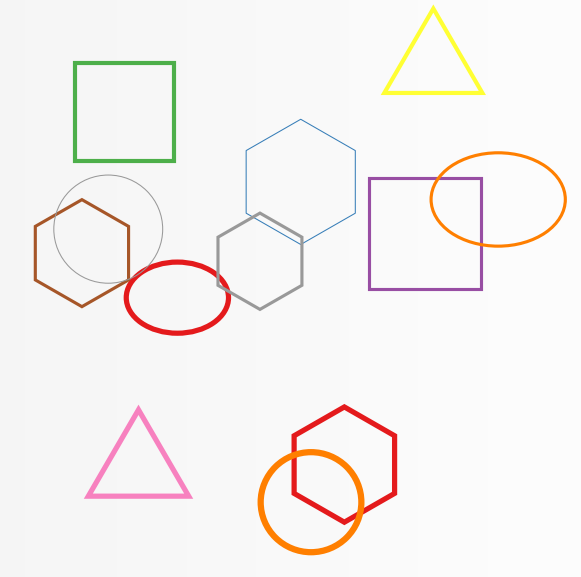[{"shape": "hexagon", "thickness": 2.5, "radius": 0.5, "center": [0.592, 0.195]}, {"shape": "oval", "thickness": 2.5, "radius": 0.44, "center": [0.305, 0.484]}, {"shape": "hexagon", "thickness": 0.5, "radius": 0.54, "center": [0.517, 0.684]}, {"shape": "square", "thickness": 2, "radius": 0.43, "center": [0.215, 0.806]}, {"shape": "square", "thickness": 1.5, "radius": 0.48, "center": [0.731, 0.595]}, {"shape": "circle", "thickness": 3, "radius": 0.43, "center": [0.535, 0.13]}, {"shape": "oval", "thickness": 1.5, "radius": 0.58, "center": [0.857, 0.654]}, {"shape": "triangle", "thickness": 2, "radius": 0.49, "center": [0.746, 0.887]}, {"shape": "hexagon", "thickness": 1.5, "radius": 0.46, "center": [0.141, 0.561]}, {"shape": "triangle", "thickness": 2.5, "radius": 0.5, "center": [0.238, 0.19]}, {"shape": "circle", "thickness": 0.5, "radius": 0.47, "center": [0.186, 0.602]}, {"shape": "hexagon", "thickness": 1.5, "radius": 0.42, "center": [0.447, 0.547]}]